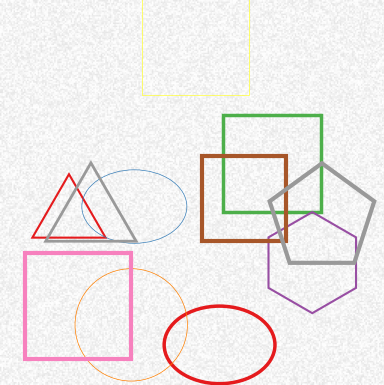[{"shape": "oval", "thickness": 2.5, "radius": 0.72, "center": [0.57, 0.104]}, {"shape": "triangle", "thickness": 1.5, "radius": 0.55, "center": [0.179, 0.438]}, {"shape": "oval", "thickness": 0.5, "radius": 0.68, "center": [0.349, 0.463]}, {"shape": "square", "thickness": 2.5, "radius": 0.63, "center": [0.707, 0.576]}, {"shape": "hexagon", "thickness": 1.5, "radius": 0.66, "center": [0.811, 0.318]}, {"shape": "circle", "thickness": 0.5, "radius": 0.73, "center": [0.341, 0.156]}, {"shape": "square", "thickness": 0.5, "radius": 0.7, "center": [0.507, 0.893]}, {"shape": "square", "thickness": 3, "radius": 0.55, "center": [0.634, 0.485]}, {"shape": "square", "thickness": 3, "radius": 0.69, "center": [0.202, 0.205]}, {"shape": "pentagon", "thickness": 3, "radius": 0.71, "center": [0.836, 0.433]}, {"shape": "triangle", "thickness": 2, "radius": 0.68, "center": [0.236, 0.441]}]